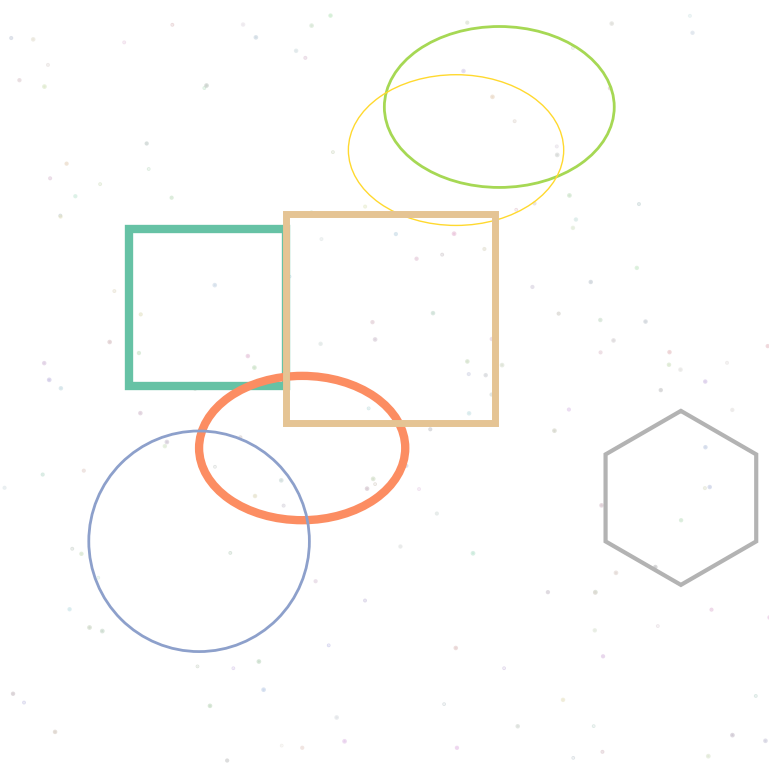[{"shape": "square", "thickness": 3, "radius": 0.51, "center": [0.269, 0.601]}, {"shape": "oval", "thickness": 3, "radius": 0.67, "center": [0.392, 0.418]}, {"shape": "circle", "thickness": 1, "radius": 0.72, "center": [0.259, 0.297]}, {"shape": "oval", "thickness": 1, "radius": 0.75, "center": [0.648, 0.861]}, {"shape": "oval", "thickness": 0.5, "radius": 0.7, "center": [0.592, 0.805]}, {"shape": "square", "thickness": 2.5, "radius": 0.68, "center": [0.507, 0.587]}, {"shape": "hexagon", "thickness": 1.5, "radius": 0.56, "center": [0.884, 0.353]}]